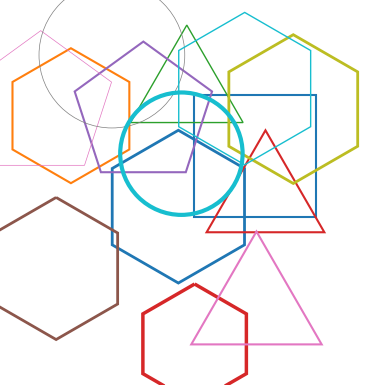[{"shape": "square", "thickness": 1.5, "radius": 0.79, "center": [0.661, 0.595]}, {"shape": "hexagon", "thickness": 2, "radius": 0.99, "center": [0.463, 0.463]}, {"shape": "hexagon", "thickness": 1.5, "radius": 0.88, "center": [0.184, 0.699]}, {"shape": "triangle", "thickness": 1, "radius": 0.84, "center": [0.485, 0.766]}, {"shape": "hexagon", "thickness": 2.5, "radius": 0.78, "center": [0.506, 0.107]}, {"shape": "triangle", "thickness": 1.5, "radius": 0.88, "center": [0.69, 0.485]}, {"shape": "pentagon", "thickness": 1.5, "radius": 0.94, "center": [0.372, 0.704]}, {"shape": "hexagon", "thickness": 2, "radius": 0.92, "center": [0.146, 0.303]}, {"shape": "triangle", "thickness": 1.5, "radius": 0.98, "center": [0.666, 0.203]}, {"shape": "pentagon", "thickness": 0.5, "radius": 0.97, "center": [0.106, 0.727]}, {"shape": "circle", "thickness": 0.5, "radius": 0.95, "center": [0.291, 0.857]}, {"shape": "hexagon", "thickness": 2, "radius": 0.97, "center": [0.762, 0.717]}, {"shape": "hexagon", "thickness": 1, "radius": 0.99, "center": [0.636, 0.77]}, {"shape": "circle", "thickness": 3, "radius": 0.79, "center": [0.471, 0.601]}]